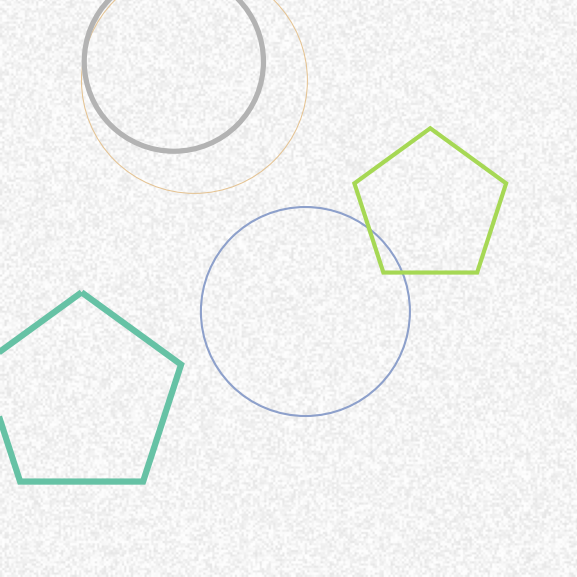[{"shape": "pentagon", "thickness": 3, "radius": 0.91, "center": [0.141, 0.312]}, {"shape": "circle", "thickness": 1, "radius": 0.9, "center": [0.529, 0.46]}, {"shape": "pentagon", "thickness": 2, "radius": 0.69, "center": [0.745, 0.639]}, {"shape": "circle", "thickness": 0.5, "radius": 0.98, "center": [0.337, 0.86]}, {"shape": "circle", "thickness": 2.5, "radius": 0.78, "center": [0.301, 0.892]}]